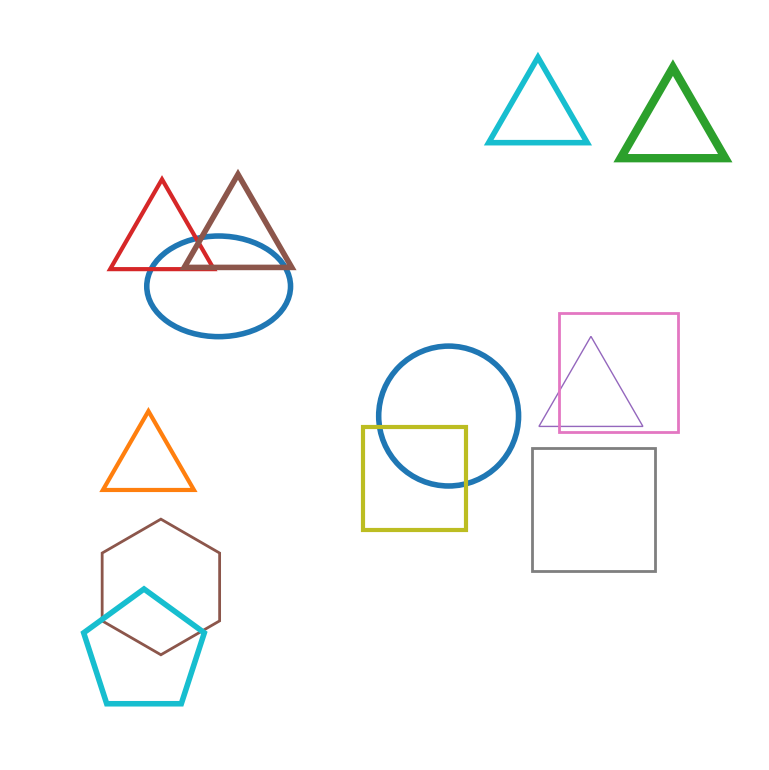[{"shape": "circle", "thickness": 2, "radius": 0.45, "center": [0.583, 0.46]}, {"shape": "oval", "thickness": 2, "radius": 0.47, "center": [0.284, 0.628]}, {"shape": "triangle", "thickness": 1.5, "radius": 0.34, "center": [0.193, 0.398]}, {"shape": "triangle", "thickness": 3, "radius": 0.39, "center": [0.874, 0.834]}, {"shape": "triangle", "thickness": 1.5, "radius": 0.39, "center": [0.21, 0.689]}, {"shape": "triangle", "thickness": 0.5, "radius": 0.39, "center": [0.767, 0.485]}, {"shape": "hexagon", "thickness": 1, "radius": 0.44, "center": [0.209, 0.238]}, {"shape": "triangle", "thickness": 2, "radius": 0.4, "center": [0.309, 0.693]}, {"shape": "square", "thickness": 1, "radius": 0.39, "center": [0.803, 0.516]}, {"shape": "square", "thickness": 1, "radius": 0.4, "center": [0.771, 0.338]}, {"shape": "square", "thickness": 1.5, "radius": 0.33, "center": [0.538, 0.379]}, {"shape": "pentagon", "thickness": 2, "radius": 0.41, "center": [0.187, 0.153]}, {"shape": "triangle", "thickness": 2, "radius": 0.37, "center": [0.699, 0.852]}]